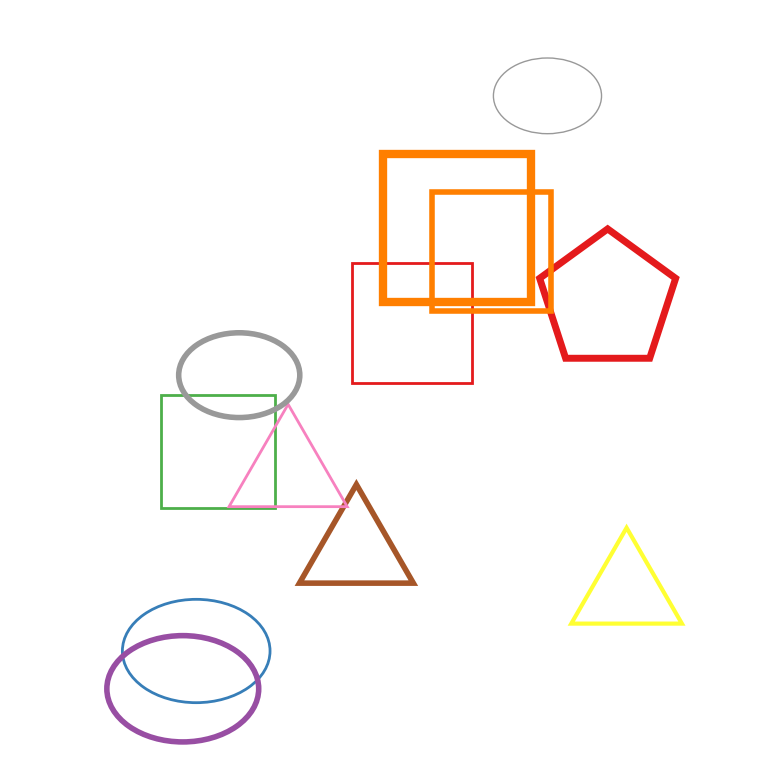[{"shape": "square", "thickness": 1, "radius": 0.39, "center": [0.535, 0.58]}, {"shape": "pentagon", "thickness": 2.5, "radius": 0.46, "center": [0.789, 0.61]}, {"shape": "oval", "thickness": 1, "radius": 0.48, "center": [0.255, 0.155]}, {"shape": "square", "thickness": 1, "radius": 0.37, "center": [0.283, 0.414]}, {"shape": "oval", "thickness": 2, "radius": 0.49, "center": [0.237, 0.105]}, {"shape": "square", "thickness": 3, "radius": 0.48, "center": [0.594, 0.703]}, {"shape": "square", "thickness": 2, "radius": 0.39, "center": [0.638, 0.673]}, {"shape": "triangle", "thickness": 1.5, "radius": 0.41, "center": [0.814, 0.232]}, {"shape": "triangle", "thickness": 2, "radius": 0.43, "center": [0.463, 0.285]}, {"shape": "triangle", "thickness": 1, "radius": 0.44, "center": [0.374, 0.386]}, {"shape": "oval", "thickness": 2, "radius": 0.39, "center": [0.311, 0.513]}, {"shape": "oval", "thickness": 0.5, "radius": 0.35, "center": [0.711, 0.876]}]